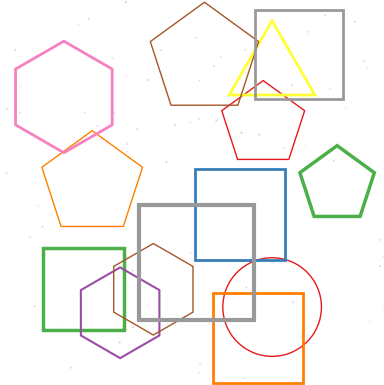[{"shape": "pentagon", "thickness": 1, "radius": 0.57, "center": [0.684, 0.678]}, {"shape": "circle", "thickness": 1, "radius": 0.64, "center": [0.707, 0.202]}, {"shape": "square", "thickness": 2, "radius": 0.59, "center": [0.623, 0.442]}, {"shape": "square", "thickness": 2.5, "radius": 0.53, "center": [0.217, 0.25]}, {"shape": "pentagon", "thickness": 2.5, "radius": 0.51, "center": [0.876, 0.52]}, {"shape": "hexagon", "thickness": 1.5, "radius": 0.59, "center": [0.312, 0.188]}, {"shape": "square", "thickness": 2, "radius": 0.58, "center": [0.67, 0.122]}, {"shape": "pentagon", "thickness": 1, "radius": 0.69, "center": [0.239, 0.523]}, {"shape": "triangle", "thickness": 2, "radius": 0.64, "center": [0.707, 0.818]}, {"shape": "hexagon", "thickness": 1, "radius": 0.59, "center": [0.398, 0.249]}, {"shape": "pentagon", "thickness": 1, "radius": 0.74, "center": [0.531, 0.846]}, {"shape": "hexagon", "thickness": 2, "radius": 0.72, "center": [0.166, 0.748]}, {"shape": "square", "thickness": 2, "radius": 0.58, "center": [0.777, 0.859]}, {"shape": "square", "thickness": 3, "radius": 0.75, "center": [0.511, 0.319]}]